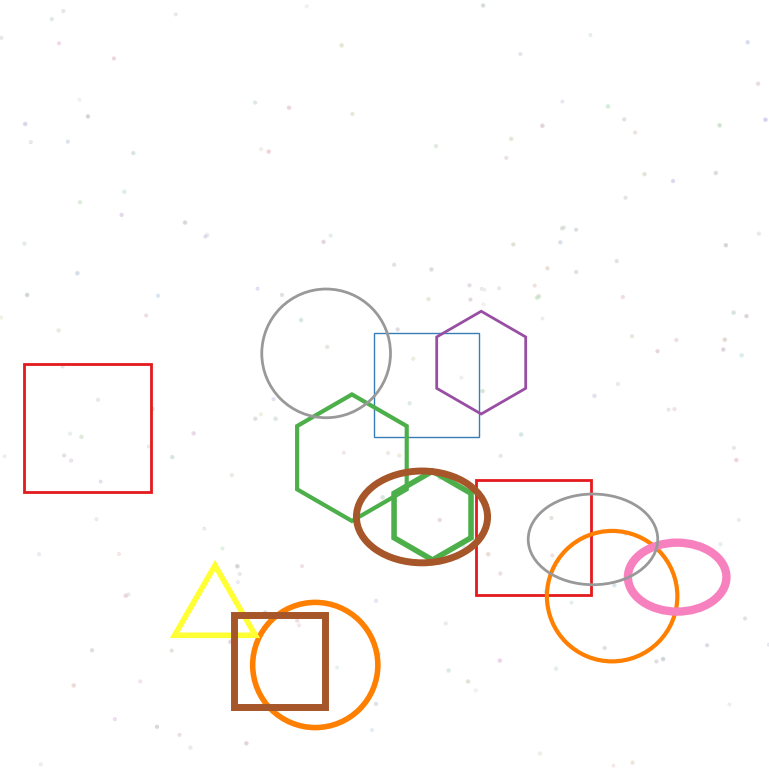[{"shape": "square", "thickness": 1, "radius": 0.37, "center": [0.693, 0.302]}, {"shape": "square", "thickness": 1, "radius": 0.41, "center": [0.114, 0.444]}, {"shape": "square", "thickness": 0.5, "radius": 0.34, "center": [0.554, 0.5]}, {"shape": "hexagon", "thickness": 2, "radius": 0.29, "center": [0.562, 0.33]}, {"shape": "hexagon", "thickness": 1.5, "radius": 0.41, "center": [0.457, 0.406]}, {"shape": "hexagon", "thickness": 1, "radius": 0.33, "center": [0.625, 0.529]}, {"shape": "circle", "thickness": 1.5, "radius": 0.42, "center": [0.795, 0.226]}, {"shape": "circle", "thickness": 2, "radius": 0.41, "center": [0.409, 0.136]}, {"shape": "triangle", "thickness": 2, "radius": 0.3, "center": [0.279, 0.205]}, {"shape": "square", "thickness": 2.5, "radius": 0.3, "center": [0.363, 0.141]}, {"shape": "oval", "thickness": 2.5, "radius": 0.43, "center": [0.548, 0.329]}, {"shape": "oval", "thickness": 3, "radius": 0.32, "center": [0.879, 0.25]}, {"shape": "circle", "thickness": 1, "radius": 0.42, "center": [0.424, 0.541]}, {"shape": "oval", "thickness": 1, "radius": 0.42, "center": [0.77, 0.3]}]